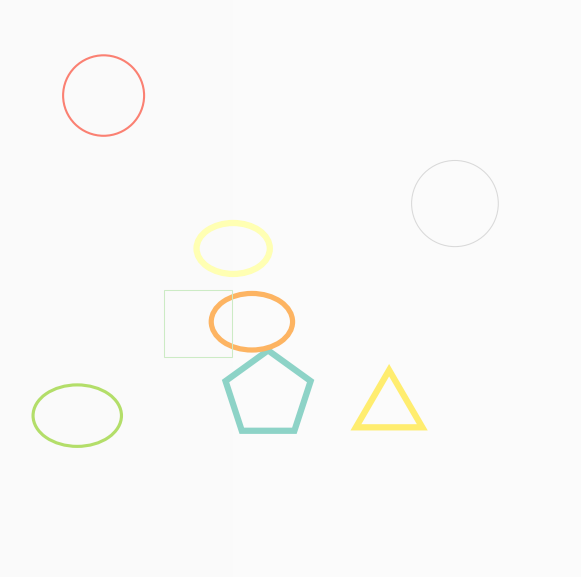[{"shape": "pentagon", "thickness": 3, "radius": 0.38, "center": [0.461, 0.315]}, {"shape": "oval", "thickness": 3, "radius": 0.32, "center": [0.401, 0.569]}, {"shape": "circle", "thickness": 1, "radius": 0.35, "center": [0.178, 0.834]}, {"shape": "oval", "thickness": 2.5, "radius": 0.35, "center": [0.433, 0.442]}, {"shape": "oval", "thickness": 1.5, "radius": 0.38, "center": [0.133, 0.279]}, {"shape": "circle", "thickness": 0.5, "radius": 0.37, "center": [0.783, 0.647]}, {"shape": "square", "thickness": 0.5, "radius": 0.29, "center": [0.341, 0.439]}, {"shape": "triangle", "thickness": 3, "radius": 0.33, "center": [0.669, 0.292]}]